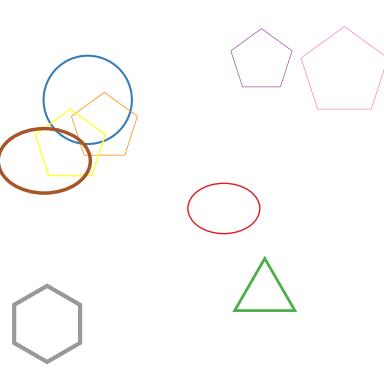[{"shape": "oval", "thickness": 1, "radius": 0.47, "center": [0.581, 0.458]}, {"shape": "circle", "thickness": 1.5, "radius": 0.57, "center": [0.228, 0.741]}, {"shape": "triangle", "thickness": 2, "radius": 0.45, "center": [0.688, 0.238]}, {"shape": "pentagon", "thickness": 0.5, "radius": 0.42, "center": [0.679, 0.842]}, {"shape": "pentagon", "thickness": 0.5, "radius": 0.45, "center": [0.271, 0.67]}, {"shape": "pentagon", "thickness": 1, "radius": 0.48, "center": [0.183, 0.621]}, {"shape": "oval", "thickness": 2.5, "radius": 0.6, "center": [0.115, 0.582]}, {"shape": "pentagon", "thickness": 0.5, "radius": 0.59, "center": [0.895, 0.813]}, {"shape": "hexagon", "thickness": 3, "radius": 0.49, "center": [0.122, 0.159]}]